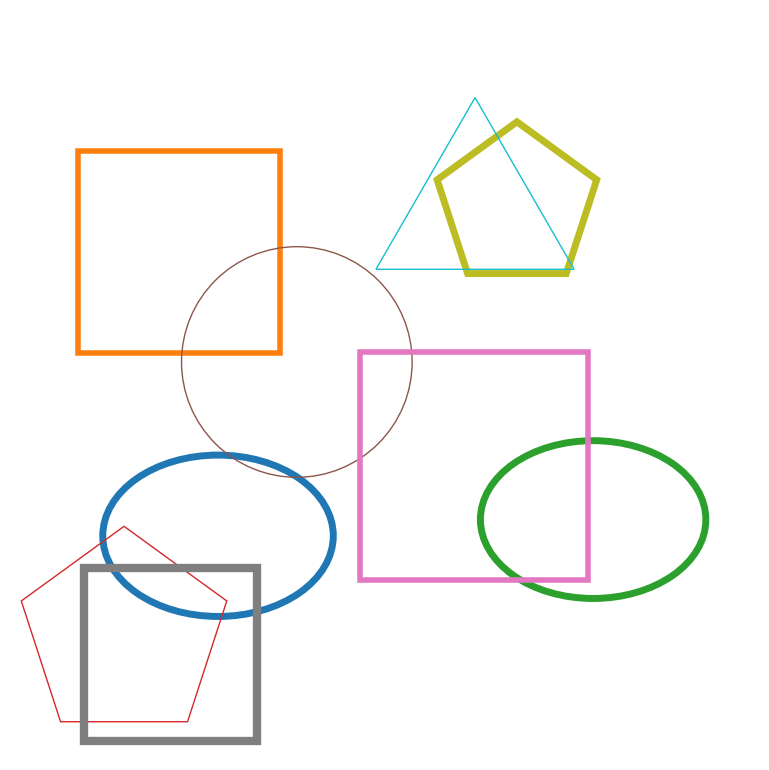[{"shape": "oval", "thickness": 2.5, "radius": 0.75, "center": [0.283, 0.304]}, {"shape": "square", "thickness": 2, "radius": 0.66, "center": [0.232, 0.673]}, {"shape": "oval", "thickness": 2.5, "radius": 0.73, "center": [0.77, 0.325]}, {"shape": "pentagon", "thickness": 0.5, "radius": 0.7, "center": [0.161, 0.176]}, {"shape": "circle", "thickness": 0.5, "radius": 0.75, "center": [0.385, 0.53]}, {"shape": "square", "thickness": 2, "radius": 0.74, "center": [0.616, 0.395]}, {"shape": "square", "thickness": 3, "radius": 0.56, "center": [0.221, 0.15]}, {"shape": "pentagon", "thickness": 2.5, "radius": 0.54, "center": [0.671, 0.733]}, {"shape": "triangle", "thickness": 0.5, "radius": 0.74, "center": [0.617, 0.725]}]